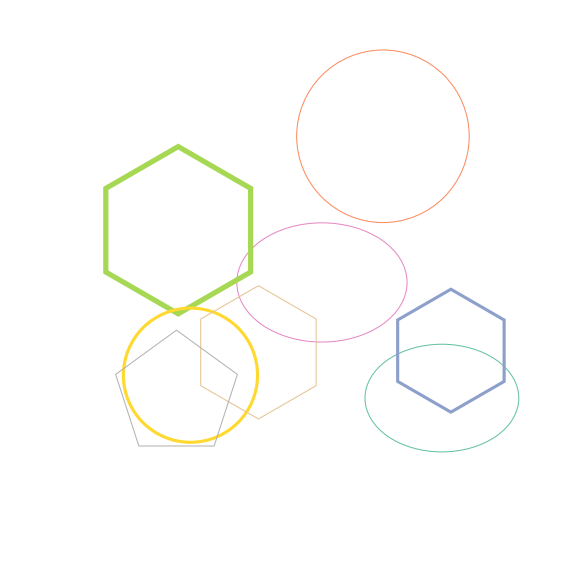[{"shape": "oval", "thickness": 0.5, "radius": 0.67, "center": [0.765, 0.31]}, {"shape": "circle", "thickness": 0.5, "radius": 0.75, "center": [0.663, 0.763]}, {"shape": "hexagon", "thickness": 1.5, "radius": 0.53, "center": [0.781, 0.392]}, {"shape": "oval", "thickness": 0.5, "radius": 0.74, "center": [0.557, 0.51]}, {"shape": "hexagon", "thickness": 2.5, "radius": 0.72, "center": [0.309, 0.601]}, {"shape": "circle", "thickness": 1.5, "radius": 0.58, "center": [0.33, 0.349]}, {"shape": "hexagon", "thickness": 0.5, "radius": 0.58, "center": [0.448, 0.389]}, {"shape": "pentagon", "thickness": 0.5, "radius": 0.55, "center": [0.306, 0.317]}]